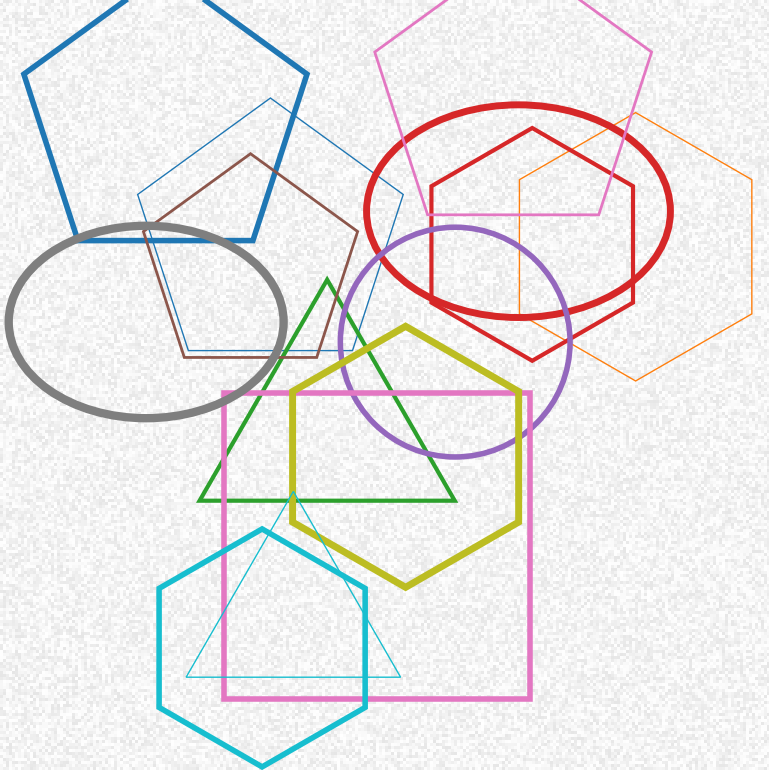[{"shape": "pentagon", "thickness": 2, "radius": 0.97, "center": [0.215, 0.844]}, {"shape": "pentagon", "thickness": 0.5, "radius": 0.91, "center": [0.351, 0.691]}, {"shape": "hexagon", "thickness": 0.5, "radius": 0.87, "center": [0.825, 0.679]}, {"shape": "triangle", "thickness": 1.5, "radius": 0.96, "center": [0.425, 0.445]}, {"shape": "oval", "thickness": 2.5, "radius": 0.99, "center": [0.673, 0.726]}, {"shape": "hexagon", "thickness": 1.5, "radius": 0.76, "center": [0.691, 0.683]}, {"shape": "circle", "thickness": 2, "radius": 0.75, "center": [0.591, 0.556]}, {"shape": "pentagon", "thickness": 1, "radius": 0.73, "center": [0.325, 0.654]}, {"shape": "square", "thickness": 2, "radius": 0.99, "center": [0.49, 0.291]}, {"shape": "pentagon", "thickness": 1, "radius": 0.95, "center": [0.666, 0.874]}, {"shape": "oval", "thickness": 3, "radius": 0.89, "center": [0.19, 0.582]}, {"shape": "hexagon", "thickness": 2.5, "radius": 0.85, "center": [0.527, 0.407]}, {"shape": "triangle", "thickness": 0.5, "radius": 0.8, "center": [0.381, 0.201]}, {"shape": "hexagon", "thickness": 2, "radius": 0.77, "center": [0.34, 0.159]}]